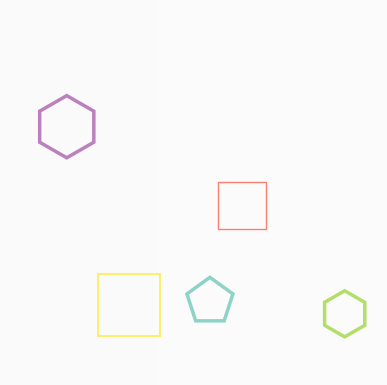[{"shape": "pentagon", "thickness": 2.5, "radius": 0.31, "center": [0.542, 0.217]}, {"shape": "square", "thickness": 1, "radius": 0.31, "center": [0.624, 0.467]}, {"shape": "hexagon", "thickness": 2.5, "radius": 0.3, "center": [0.89, 0.185]}, {"shape": "hexagon", "thickness": 2.5, "radius": 0.4, "center": [0.172, 0.671]}, {"shape": "square", "thickness": 1.5, "radius": 0.4, "center": [0.333, 0.208]}]